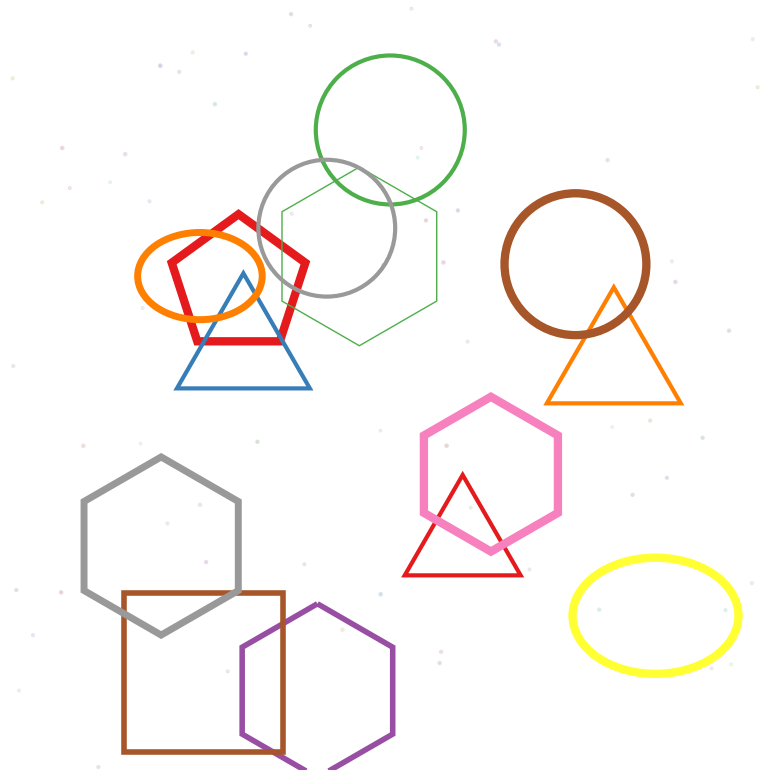[{"shape": "triangle", "thickness": 1.5, "radius": 0.43, "center": [0.601, 0.296]}, {"shape": "pentagon", "thickness": 3, "radius": 0.46, "center": [0.31, 0.631]}, {"shape": "triangle", "thickness": 1.5, "radius": 0.5, "center": [0.316, 0.545]}, {"shape": "hexagon", "thickness": 0.5, "radius": 0.58, "center": [0.467, 0.667]}, {"shape": "circle", "thickness": 1.5, "radius": 0.48, "center": [0.507, 0.831]}, {"shape": "hexagon", "thickness": 2, "radius": 0.56, "center": [0.412, 0.103]}, {"shape": "triangle", "thickness": 1.5, "radius": 0.5, "center": [0.797, 0.526]}, {"shape": "oval", "thickness": 2.5, "radius": 0.4, "center": [0.26, 0.641]}, {"shape": "oval", "thickness": 3, "radius": 0.54, "center": [0.851, 0.2]}, {"shape": "square", "thickness": 2, "radius": 0.52, "center": [0.264, 0.127]}, {"shape": "circle", "thickness": 3, "radius": 0.46, "center": [0.747, 0.657]}, {"shape": "hexagon", "thickness": 3, "radius": 0.5, "center": [0.638, 0.384]}, {"shape": "hexagon", "thickness": 2.5, "radius": 0.58, "center": [0.209, 0.291]}, {"shape": "circle", "thickness": 1.5, "radius": 0.44, "center": [0.424, 0.704]}]